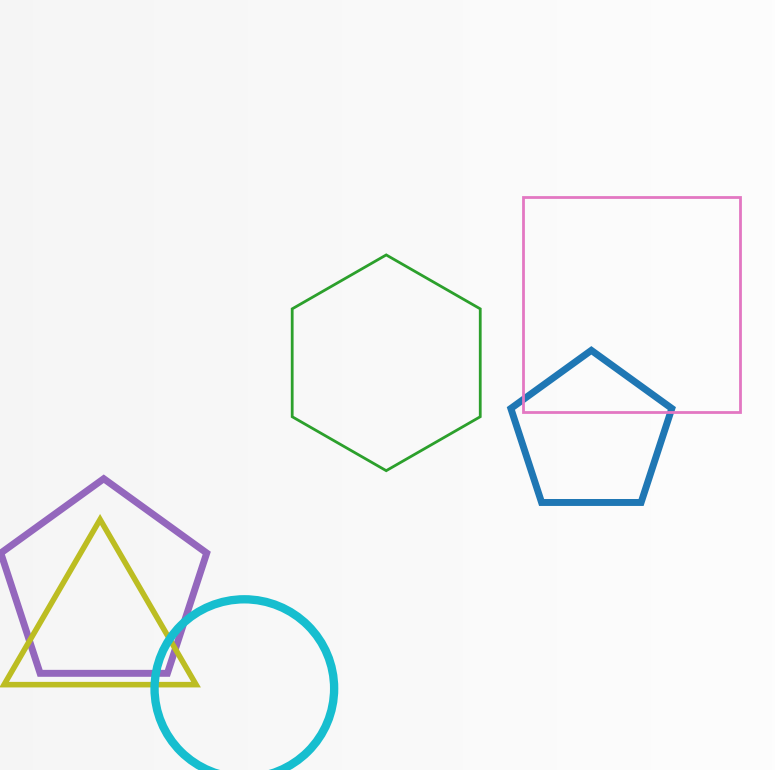[{"shape": "pentagon", "thickness": 2.5, "radius": 0.55, "center": [0.763, 0.436]}, {"shape": "hexagon", "thickness": 1, "radius": 0.7, "center": [0.498, 0.529]}, {"shape": "pentagon", "thickness": 2.5, "radius": 0.7, "center": [0.134, 0.239]}, {"shape": "square", "thickness": 1, "radius": 0.7, "center": [0.815, 0.605]}, {"shape": "triangle", "thickness": 2, "radius": 0.72, "center": [0.129, 0.182]}, {"shape": "circle", "thickness": 3, "radius": 0.58, "center": [0.315, 0.106]}]